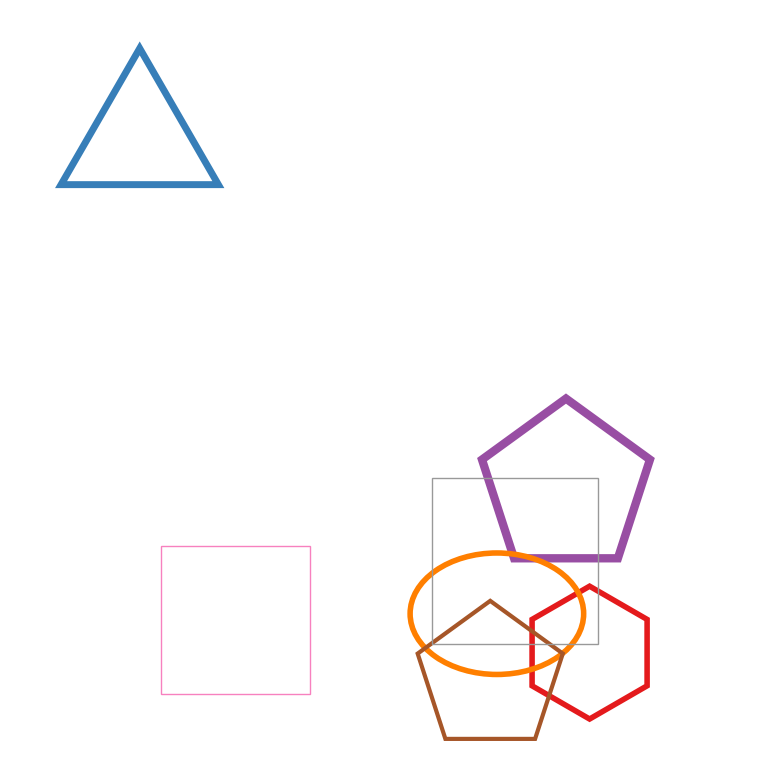[{"shape": "hexagon", "thickness": 2, "radius": 0.43, "center": [0.766, 0.152]}, {"shape": "triangle", "thickness": 2.5, "radius": 0.59, "center": [0.181, 0.819]}, {"shape": "pentagon", "thickness": 3, "radius": 0.57, "center": [0.735, 0.368]}, {"shape": "oval", "thickness": 2, "radius": 0.56, "center": [0.645, 0.203]}, {"shape": "pentagon", "thickness": 1.5, "radius": 0.5, "center": [0.637, 0.121]}, {"shape": "square", "thickness": 0.5, "radius": 0.48, "center": [0.306, 0.195]}, {"shape": "square", "thickness": 0.5, "radius": 0.54, "center": [0.668, 0.272]}]